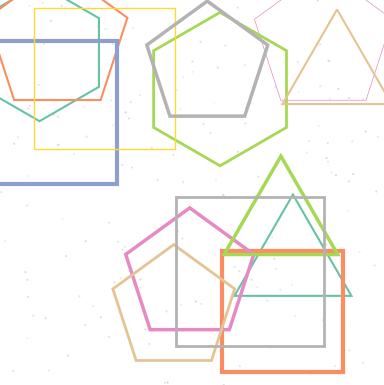[{"shape": "triangle", "thickness": 1.5, "radius": 0.88, "center": [0.761, 0.319]}, {"shape": "hexagon", "thickness": 1.5, "radius": 0.89, "center": [0.103, 0.864]}, {"shape": "pentagon", "thickness": 1.5, "radius": 0.96, "center": [0.149, 0.895]}, {"shape": "square", "thickness": 3, "radius": 0.78, "center": [0.734, 0.191]}, {"shape": "square", "thickness": 3, "radius": 0.93, "center": [0.117, 0.708]}, {"shape": "pentagon", "thickness": 2.5, "radius": 0.87, "center": [0.493, 0.285]}, {"shape": "pentagon", "thickness": 0.5, "radius": 0.94, "center": [0.84, 0.892]}, {"shape": "hexagon", "thickness": 2, "radius": 1.0, "center": [0.572, 0.769]}, {"shape": "triangle", "thickness": 2.5, "radius": 0.85, "center": [0.73, 0.424]}, {"shape": "square", "thickness": 1, "radius": 0.92, "center": [0.272, 0.796]}, {"shape": "pentagon", "thickness": 2, "radius": 0.83, "center": [0.451, 0.198]}, {"shape": "triangle", "thickness": 1.5, "radius": 0.82, "center": [0.875, 0.812]}, {"shape": "pentagon", "thickness": 2.5, "radius": 0.83, "center": [0.538, 0.832]}, {"shape": "square", "thickness": 2, "radius": 0.96, "center": [0.649, 0.295]}]